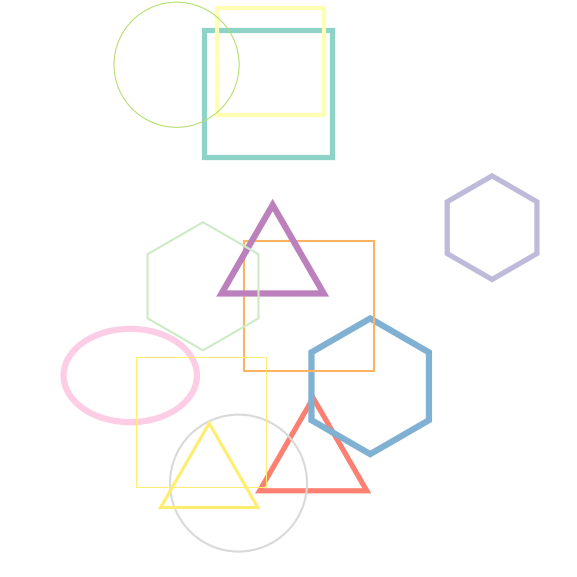[{"shape": "square", "thickness": 2.5, "radius": 0.55, "center": [0.464, 0.837]}, {"shape": "square", "thickness": 2, "radius": 0.46, "center": [0.469, 0.893]}, {"shape": "hexagon", "thickness": 2.5, "radius": 0.45, "center": [0.852, 0.605]}, {"shape": "triangle", "thickness": 2.5, "radius": 0.54, "center": [0.542, 0.203]}, {"shape": "hexagon", "thickness": 3, "radius": 0.59, "center": [0.641, 0.33]}, {"shape": "square", "thickness": 1, "radius": 0.56, "center": [0.535, 0.469]}, {"shape": "circle", "thickness": 0.5, "radius": 0.54, "center": [0.306, 0.887]}, {"shape": "oval", "thickness": 3, "radius": 0.58, "center": [0.226, 0.349]}, {"shape": "circle", "thickness": 1, "radius": 0.59, "center": [0.413, 0.163]}, {"shape": "triangle", "thickness": 3, "radius": 0.51, "center": [0.472, 0.542]}, {"shape": "hexagon", "thickness": 1, "radius": 0.55, "center": [0.352, 0.503]}, {"shape": "square", "thickness": 0.5, "radius": 0.56, "center": [0.348, 0.269]}, {"shape": "triangle", "thickness": 1.5, "radius": 0.49, "center": [0.362, 0.169]}]